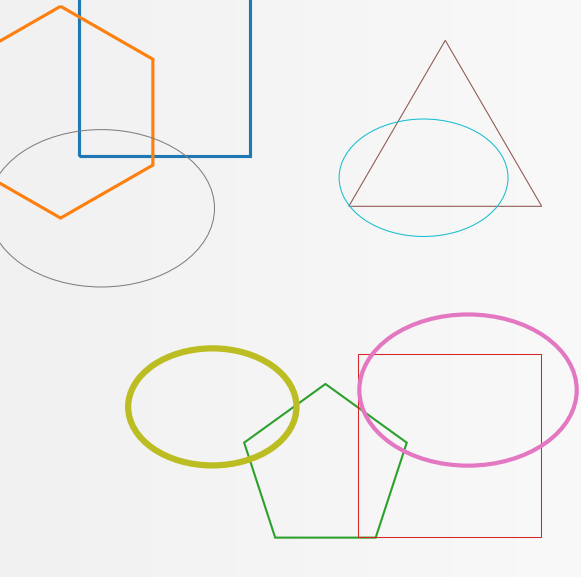[{"shape": "square", "thickness": 1.5, "radius": 0.74, "center": [0.282, 0.877]}, {"shape": "hexagon", "thickness": 1.5, "radius": 0.92, "center": [0.104, 0.805]}, {"shape": "pentagon", "thickness": 1, "radius": 0.74, "center": [0.56, 0.187]}, {"shape": "square", "thickness": 0.5, "radius": 0.79, "center": [0.773, 0.228]}, {"shape": "triangle", "thickness": 0.5, "radius": 0.96, "center": [0.766, 0.738]}, {"shape": "oval", "thickness": 2, "radius": 0.93, "center": [0.805, 0.324]}, {"shape": "oval", "thickness": 0.5, "radius": 0.97, "center": [0.174, 0.638]}, {"shape": "oval", "thickness": 3, "radius": 0.72, "center": [0.365, 0.295]}, {"shape": "oval", "thickness": 0.5, "radius": 0.73, "center": [0.729, 0.691]}]